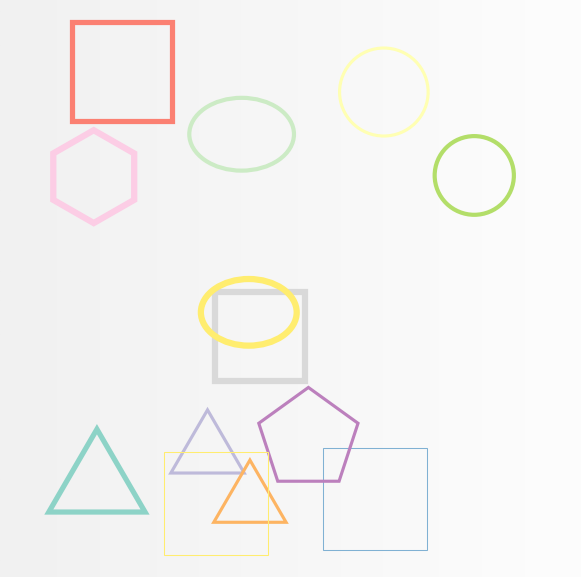[{"shape": "triangle", "thickness": 2.5, "radius": 0.48, "center": [0.167, 0.16]}, {"shape": "circle", "thickness": 1.5, "radius": 0.38, "center": [0.66, 0.84]}, {"shape": "triangle", "thickness": 1.5, "radius": 0.36, "center": [0.357, 0.216]}, {"shape": "square", "thickness": 2.5, "radius": 0.43, "center": [0.21, 0.875]}, {"shape": "square", "thickness": 0.5, "radius": 0.44, "center": [0.645, 0.135]}, {"shape": "triangle", "thickness": 1.5, "radius": 0.36, "center": [0.43, 0.131]}, {"shape": "circle", "thickness": 2, "radius": 0.34, "center": [0.816, 0.695]}, {"shape": "hexagon", "thickness": 3, "radius": 0.4, "center": [0.161, 0.693]}, {"shape": "square", "thickness": 3, "radius": 0.39, "center": [0.447, 0.416]}, {"shape": "pentagon", "thickness": 1.5, "radius": 0.45, "center": [0.531, 0.238]}, {"shape": "oval", "thickness": 2, "radius": 0.45, "center": [0.416, 0.767]}, {"shape": "oval", "thickness": 3, "radius": 0.41, "center": [0.428, 0.458]}, {"shape": "square", "thickness": 0.5, "radius": 0.45, "center": [0.371, 0.127]}]